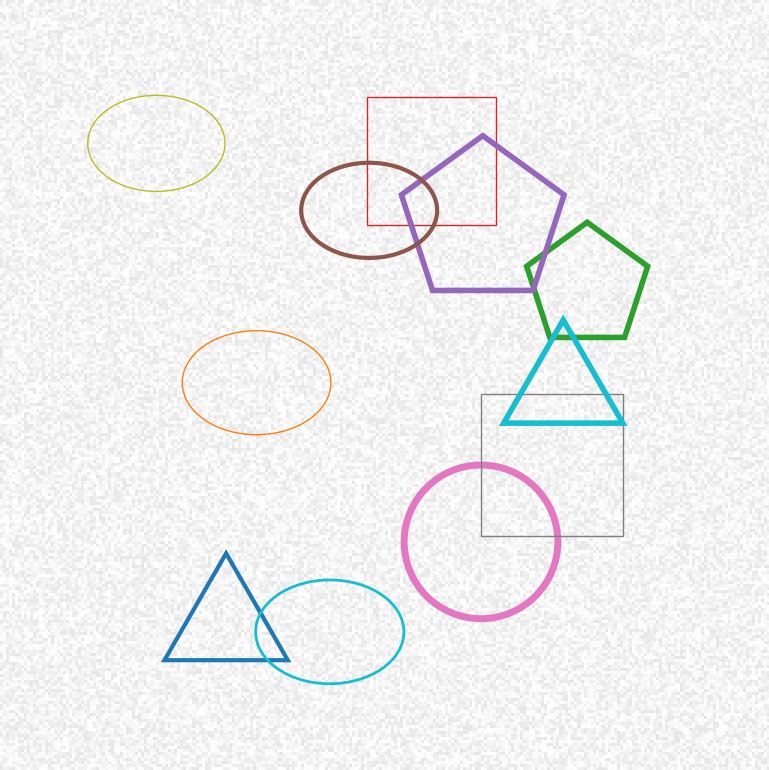[{"shape": "triangle", "thickness": 1.5, "radius": 0.46, "center": [0.294, 0.189]}, {"shape": "oval", "thickness": 0.5, "radius": 0.48, "center": [0.333, 0.503]}, {"shape": "pentagon", "thickness": 2, "radius": 0.41, "center": [0.763, 0.629]}, {"shape": "square", "thickness": 0.5, "radius": 0.42, "center": [0.561, 0.791]}, {"shape": "pentagon", "thickness": 2, "radius": 0.56, "center": [0.627, 0.713]}, {"shape": "oval", "thickness": 1.5, "radius": 0.44, "center": [0.479, 0.727]}, {"shape": "circle", "thickness": 2.5, "radius": 0.5, "center": [0.625, 0.296]}, {"shape": "square", "thickness": 0.5, "radius": 0.46, "center": [0.717, 0.396]}, {"shape": "oval", "thickness": 0.5, "radius": 0.45, "center": [0.203, 0.814]}, {"shape": "triangle", "thickness": 2, "radius": 0.45, "center": [0.731, 0.495]}, {"shape": "oval", "thickness": 1, "radius": 0.48, "center": [0.428, 0.179]}]